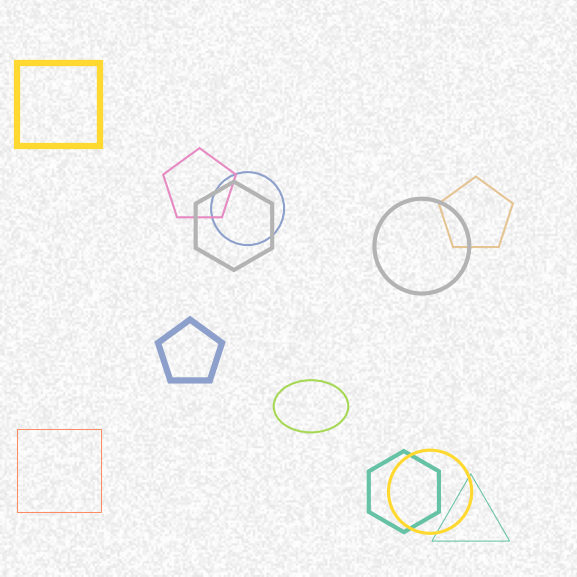[{"shape": "hexagon", "thickness": 2, "radius": 0.35, "center": [0.699, 0.148]}, {"shape": "triangle", "thickness": 0.5, "radius": 0.39, "center": [0.815, 0.101]}, {"shape": "square", "thickness": 0.5, "radius": 0.36, "center": [0.103, 0.184]}, {"shape": "circle", "thickness": 1, "radius": 0.32, "center": [0.429, 0.638]}, {"shape": "pentagon", "thickness": 3, "radius": 0.29, "center": [0.329, 0.388]}, {"shape": "pentagon", "thickness": 1, "radius": 0.33, "center": [0.345, 0.676]}, {"shape": "oval", "thickness": 1, "radius": 0.32, "center": [0.538, 0.296]}, {"shape": "square", "thickness": 3, "radius": 0.36, "center": [0.101, 0.818]}, {"shape": "circle", "thickness": 1.5, "radius": 0.36, "center": [0.745, 0.148]}, {"shape": "pentagon", "thickness": 1, "radius": 0.34, "center": [0.824, 0.626]}, {"shape": "circle", "thickness": 2, "radius": 0.41, "center": [0.73, 0.573]}, {"shape": "hexagon", "thickness": 2, "radius": 0.38, "center": [0.405, 0.608]}]